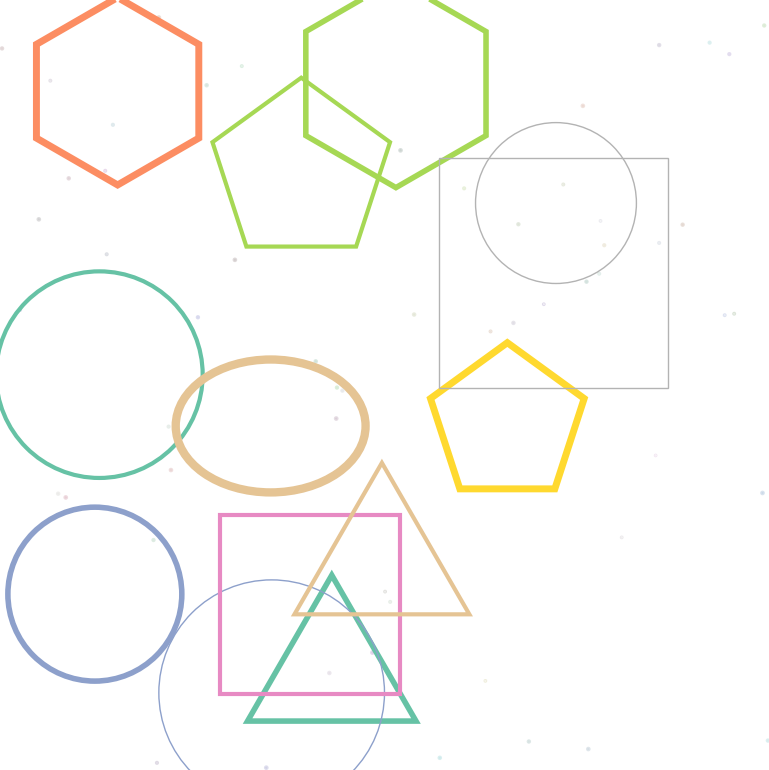[{"shape": "circle", "thickness": 1.5, "radius": 0.67, "center": [0.129, 0.513]}, {"shape": "triangle", "thickness": 2, "radius": 0.63, "center": [0.431, 0.127]}, {"shape": "hexagon", "thickness": 2.5, "radius": 0.61, "center": [0.153, 0.882]}, {"shape": "circle", "thickness": 0.5, "radius": 0.73, "center": [0.353, 0.1]}, {"shape": "circle", "thickness": 2, "radius": 0.56, "center": [0.123, 0.228]}, {"shape": "square", "thickness": 1.5, "radius": 0.58, "center": [0.403, 0.215]}, {"shape": "pentagon", "thickness": 1.5, "radius": 0.61, "center": [0.391, 0.778]}, {"shape": "hexagon", "thickness": 2, "radius": 0.68, "center": [0.514, 0.891]}, {"shape": "pentagon", "thickness": 2.5, "radius": 0.52, "center": [0.659, 0.45]}, {"shape": "triangle", "thickness": 1.5, "radius": 0.66, "center": [0.496, 0.268]}, {"shape": "oval", "thickness": 3, "radius": 0.62, "center": [0.351, 0.447]}, {"shape": "square", "thickness": 0.5, "radius": 0.75, "center": [0.719, 0.646]}, {"shape": "circle", "thickness": 0.5, "radius": 0.52, "center": [0.722, 0.736]}]